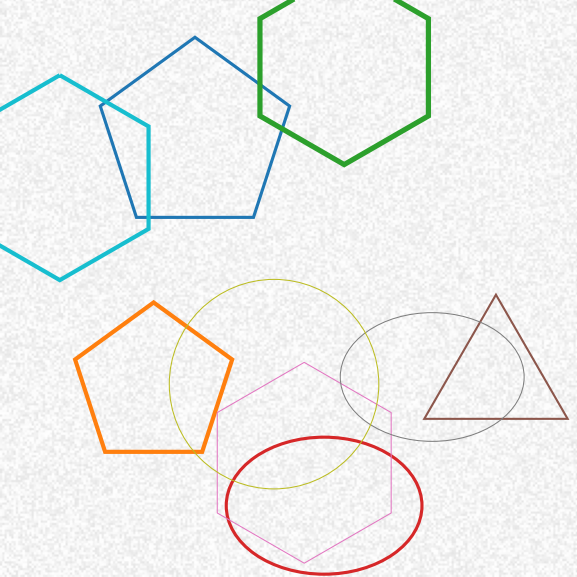[{"shape": "pentagon", "thickness": 1.5, "radius": 0.86, "center": [0.338, 0.762]}, {"shape": "pentagon", "thickness": 2, "radius": 0.71, "center": [0.266, 0.332]}, {"shape": "hexagon", "thickness": 2.5, "radius": 0.84, "center": [0.596, 0.883]}, {"shape": "oval", "thickness": 1.5, "radius": 0.85, "center": [0.561, 0.123]}, {"shape": "triangle", "thickness": 1, "radius": 0.72, "center": [0.859, 0.346]}, {"shape": "hexagon", "thickness": 0.5, "radius": 0.87, "center": [0.527, 0.198]}, {"shape": "oval", "thickness": 0.5, "radius": 0.8, "center": [0.748, 0.346]}, {"shape": "circle", "thickness": 0.5, "radius": 0.91, "center": [0.475, 0.334]}, {"shape": "hexagon", "thickness": 2, "radius": 0.89, "center": [0.104, 0.692]}]